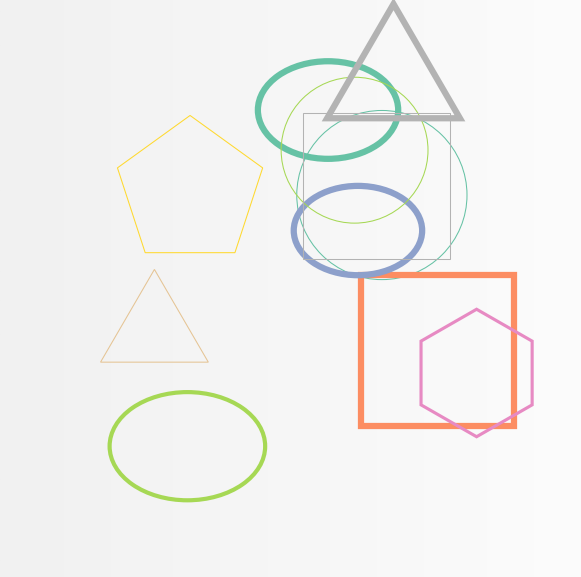[{"shape": "oval", "thickness": 3, "radius": 0.6, "center": [0.564, 0.809]}, {"shape": "circle", "thickness": 0.5, "radius": 0.73, "center": [0.657, 0.661]}, {"shape": "square", "thickness": 3, "radius": 0.66, "center": [0.753, 0.392]}, {"shape": "oval", "thickness": 3, "radius": 0.55, "center": [0.616, 0.6]}, {"shape": "hexagon", "thickness": 1.5, "radius": 0.55, "center": [0.82, 0.353]}, {"shape": "oval", "thickness": 2, "radius": 0.67, "center": [0.322, 0.226]}, {"shape": "circle", "thickness": 0.5, "radius": 0.63, "center": [0.61, 0.739]}, {"shape": "pentagon", "thickness": 0.5, "radius": 0.66, "center": [0.327, 0.668]}, {"shape": "triangle", "thickness": 0.5, "radius": 0.54, "center": [0.266, 0.426]}, {"shape": "square", "thickness": 0.5, "radius": 0.63, "center": [0.648, 0.677]}, {"shape": "triangle", "thickness": 3, "radius": 0.66, "center": [0.677, 0.86]}]